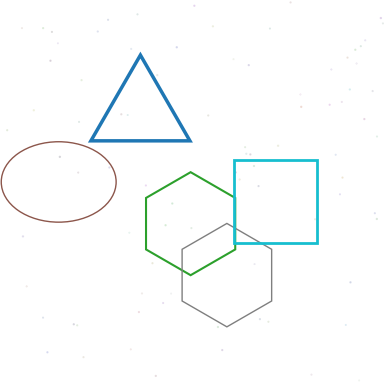[{"shape": "triangle", "thickness": 2.5, "radius": 0.74, "center": [0.365, 0.708]}, {"shape": "hexagon", "thickness": 1.5, "radius": 0.67, "center": [0.495, 0.419]}, {"shape": "oval", "thickness": 1, "radius": 0.75, "center": [0.152, 0.527]}, {"shape": "hexagon", "thickness": 1, "radius": 0.67, "center": [0.589, 0.285]}, {"shape": "square", "thickness": 2, "radius": 0.54, "center": [0.715, 0.478]}]